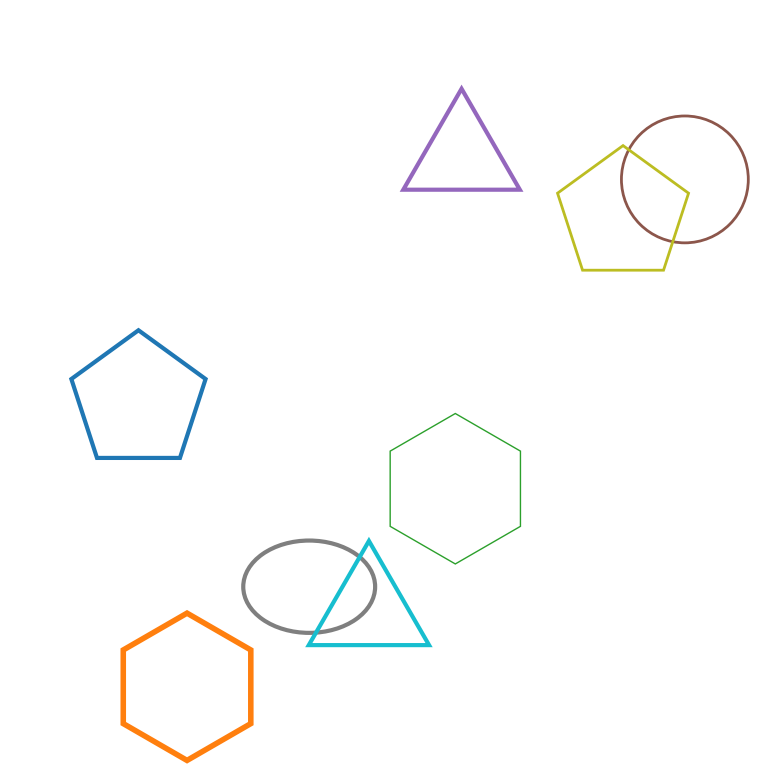[{"shape": "pentagon", "thickness": 1.5, "radius": 0.46, "center": [0.18, 0.479]}, {"shape": "hexagon", "thickness": 2, "radius": 0.48, "center": [0.243, 0.108]}, {"shape": "hexagon", "thickness": 0.5, "radius": 0.49, "center": [0.591, 0.365]}, {"shape": "triangle", "thickness": 1.5, "radius": 0.44, "center": [0.599, 0.797]}, {"shape": "circle", "thickness": 1, "radius": 0.41, "center": [0.889, 0.767]}, {"shape": "oval", "thickness": 1.5, "radius": 0.43, "center": [0.402, 0.238]}, {"shape": "pentagon", "thickness": 1, "radius": 0.45, "center": [0.809, 0.721]}, {"shape": "triangle", "thickness": 1.5, "radius": 0.45, "center": [0.479, 0.207]}]